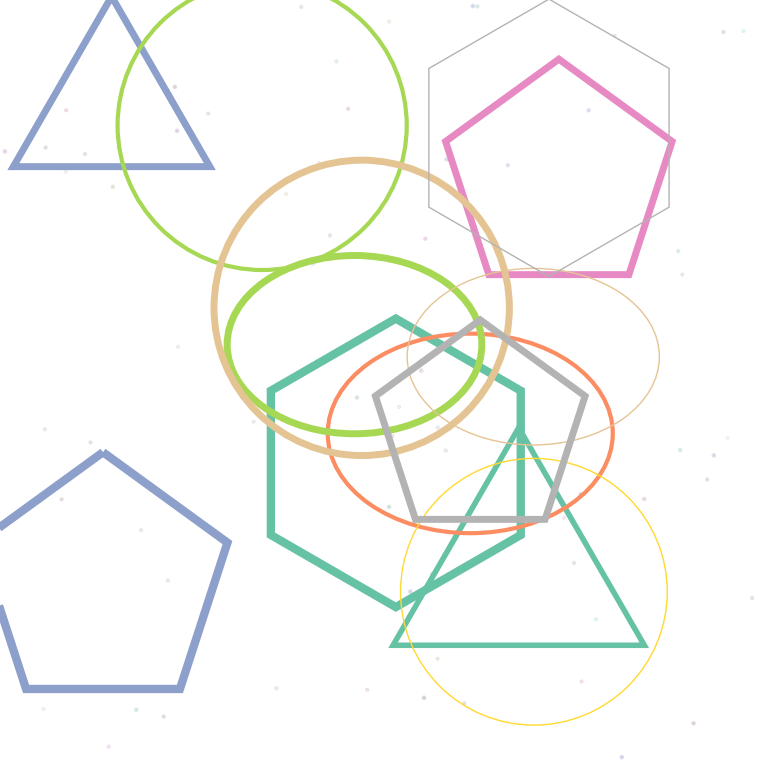[{"shape": "hexagon", "thickness": 3, "radius": 0.94, "center": [0.514, 0.399]}, {"shape": "triangle", "thickness": 2, "radius": 0.94, "center": [0.674, 0.256]}, {"shape": "oval", "thickness": 1.5, "radius": 0.93, "center": [0.611, 0.437]}, {"shape": "triangle", "thickness": 2.5, "radius": 0.74, "center": [0.145, 0.857]}, {"shape": "pentagon", "thickness": 3, "radius": 0.85, "center": [0.134, 0.243]}, {"shape": "pentagon", "thickness": 2.5, "radius": 0.77, "center": [0.726, 0.768]}, {"shape": "circle", "thickness": 1.5, "radius": 0.94, "center": [0.34, 0.837]}, {"shape": "oval", "thickness": 2.5, "radius": 0.83, "center": [0.46, 0.552]}, {"shape": "circle", "thickness": 0.5, "radius": 0.87, "center": [0.693, 0.232]}, {"shape": "oval", "thickness": 0.5, "radius": 0.82, "center": [0.693, 0.537]}, {"shape": "circle", "thickness": 2.5, "radius": 0.96, "center": [0.47, 0.6]}, {"shape": "pentagon", "thickness": 2.5, "radius": 0.72, "center": [0.624, 0.441]}, {"shape": "hexagon", "thickness": 0.5, "radius": 0.9, "center": [0.713, 0.821]}]